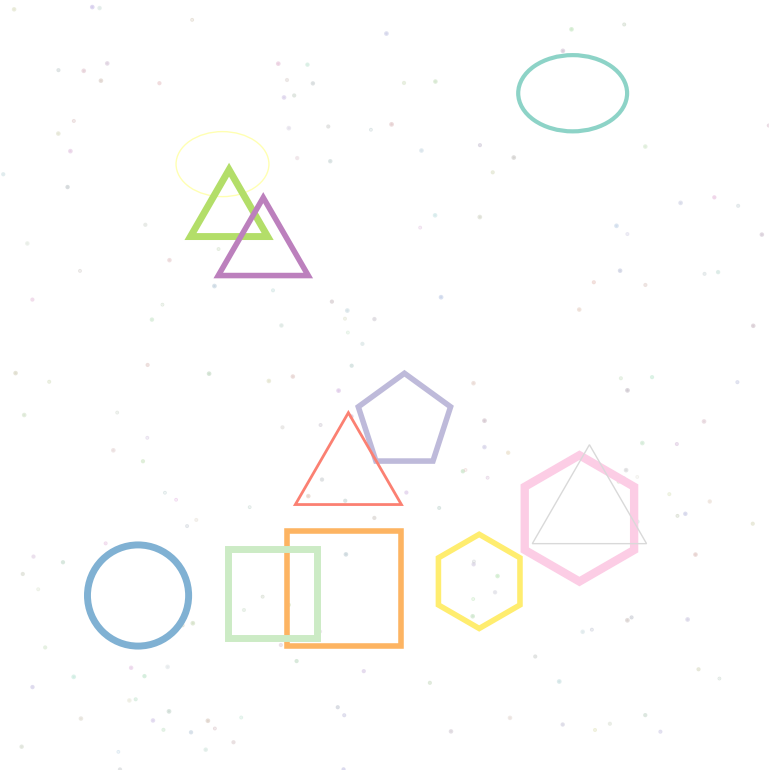[{"shape": "oval", "thickness": 1.5, "radius": 0.35, "center": [0.744, 0.879]}, {"shape": "oval", "thickness": 0.5, "radius": 0.3, "center": [0.289, 0.787]}, {"shape": "pentagon", "thickness": 2, "radius": 0.32, "center": [0.525, 0.452]}, {"shape": "triangle", "thickness": 1, "radius": 0.4, "center": [0.452, 0.385]}, {"shape": "circle", "thickness": 2.5, "radius": 0.33, "center": [0.179, 0.227]}, {"shape": "square", "thickness": 2, "radius": 0.37, "center": [0.447, 0.235]}, {"shape": "triangle", "thickness": 2.5, "radius": 0.29, "center": [0.297, 0.722]}, {"shape": "hexagon", "thickness": 3, "radius": 0.41, "center": [0.753, 0.327]}, {"shape": "triangle", "thickness": 0.5, "radius": 0.43, "center": [0.766, 0.337]}, {"shape": "triangle", "thickness": 2, "radius": 0.34, "center": [0.342, 0.676]}, {"shape": "square", "thickness": 2.5, "radius": 0.29, "center": [0.354, 0.229]}, {"shape": "hexagon", "thickness": 2, "radius": 0.31, "center": [0.622, 0.245]}]